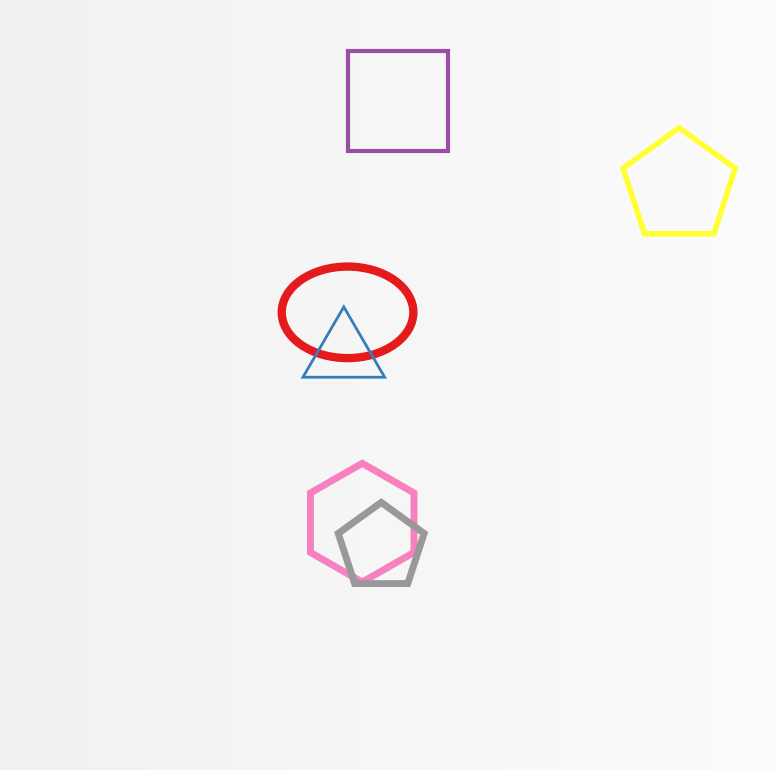[{"shape": "oval", "thickness": 3, "radius": 0.42, "center": [0.448, 0.594]}, {"shape": "triangle", "thickness": 1, "radius": 0.3, "center": [0.444, 0.541]}, {"shape": "square", "thickness": 1.5, "radius": 0.32, "center": [0.514, 0.869]}, {"shape": "pentagon", "thickness": 2, "radius": 0.38, "center": [0.876, 0.758]}, {"shape": "hexagon", "thickness": 2.5, "radius": 0.39, "center": [0.467, 0.321]}, {"shape": "pentagon", "thickness": 2.5, "radius": 0.29, "center": [0.492, 0.289]}]